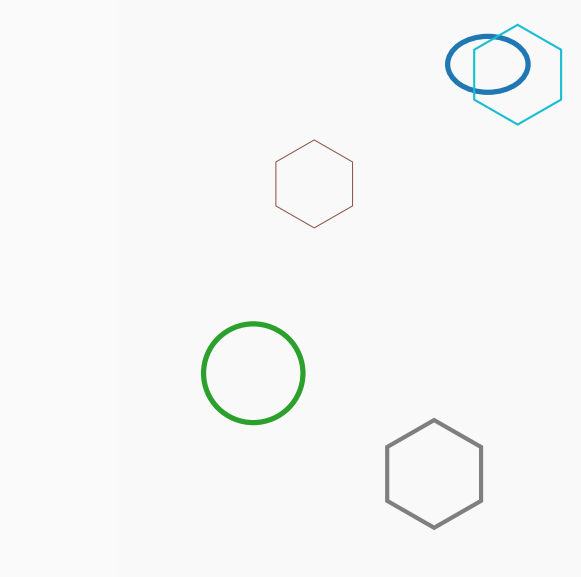[{"shape": "oval", "thickness": 2.5, "radius": 0.35, "center": [0.839, 0.888]}, {"shape": "circle", "thickness": 2.5, "radius": 0.43, "center": [0.436, 0.353]}, {"shape": "hexagon", "thickness": 0.5, "radius": 0.38, "center": [0.541, 0.681]}, {"shape": "hexagon", "thickness": 2, "radius": 0.47, "center": [0.747, 0.178]}, {"shape": "hexagon", "thickness": 1, "radius": 0.43, "center": [0.891, 0.87]}]